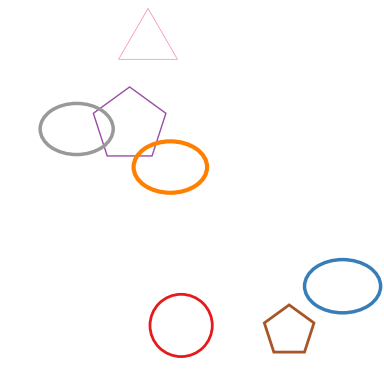[{"shape": "circle", "thickness": 2, "radius": 0.4, "center": [0.47, 0.155]}, {"shape": "oval", "thickness": 2.5, "radius": 0.49, "center": [0.89, 0.257]}, {"shape": "pentagon", "thickness": 1, "radius": 0.5, "center": [0.337, 0.675]}, {"shape": "oval", "thickness": 3, "radius": 0.48, "center": [0.442, 0.566]}, {"shape": "pentagon", "thickness": 2, "radius": 0.34, "center": [0.751, 0.14]}, {"shape": "triangle", "thickness": 0.5, "radius": 0.44, "center": [0.385, 0.89]}, {"shape": "oval", "thickness": 2.5, "radius": 0.47, "center": [0.199, 0.665]}]